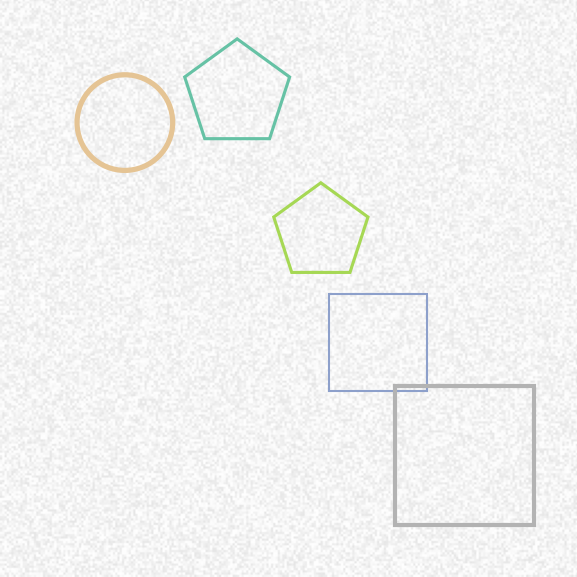[{"shape": "pentagon", "thickness": 1.5, "radius": 0.48, "center": [0.411, 0.836]}, {"shape": "square", "thickness": 1, "radius": 0.42, "center": [0.654, 0.406]}, {"shape": "pentagon", "thickness": 1.5, "radius": 0.43, "center": [0.556, 0.597]}, {"shape": "circle", "thickness": 2.5, "radius": 0.41, "center": [0.216, 0.787]}, {"shape": "square", "thickness": 2, "radius": 0.6, "center": [0.804, 0.211]}]